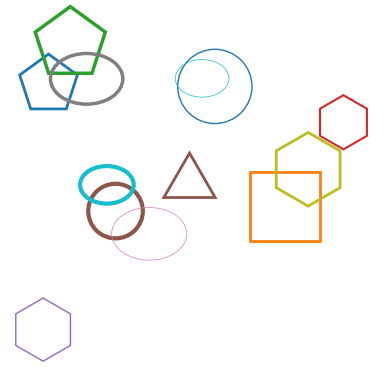[{"shape": "circle", "thickness": 1, "radius": 0.48, "center": [0.558, 0.776]}, {"shape": "pentagon", "thickness": 2, "radius": 0.39, "center": [0.126, 0.781]}, {"shape": "square", "thickness": 2, "radius": 0.45, "center": [0.74, 0.463]}, {"shape": "pentagon", "thickness": 2.5, "radius": 0.48, "center": [0.183, 0.887]}, {"shape": "hexagon", "thickness": 1.5, "radius": 0.35, "center": [0.892, 0.682]}, {"shape": "hexagon", "thickness": 1, "radius": 0.41, "center": [0.112, 0.144]}, {"shape": "triangle", "thickness": 2, "radius": 0.38, "center": [0.492, 0.525]}, {"shape": "circle", "thickness": 3, "radius": 0.35, "center": [0.3, 0.452]}, {"shape": "oval", "thickness": 0.5, "radius": 0.49, "center": [0.388, 0.393]}, {"shape": "oval", "thickness": 2.5, "radius": 0.47, "center": [0.225, 0.795]}, {"shape": "hexagon", "thickness": 2, "radius": 0.48, "center": [0.8, 0.56]}, {"shape": "oval", "thickness": 0.5, "radius": 0.35, "center": [0.525, 0.796]}, {"shape": "oval", "thickness": 3, "radius": 0.35, "center": [0.278, 0.52]}]